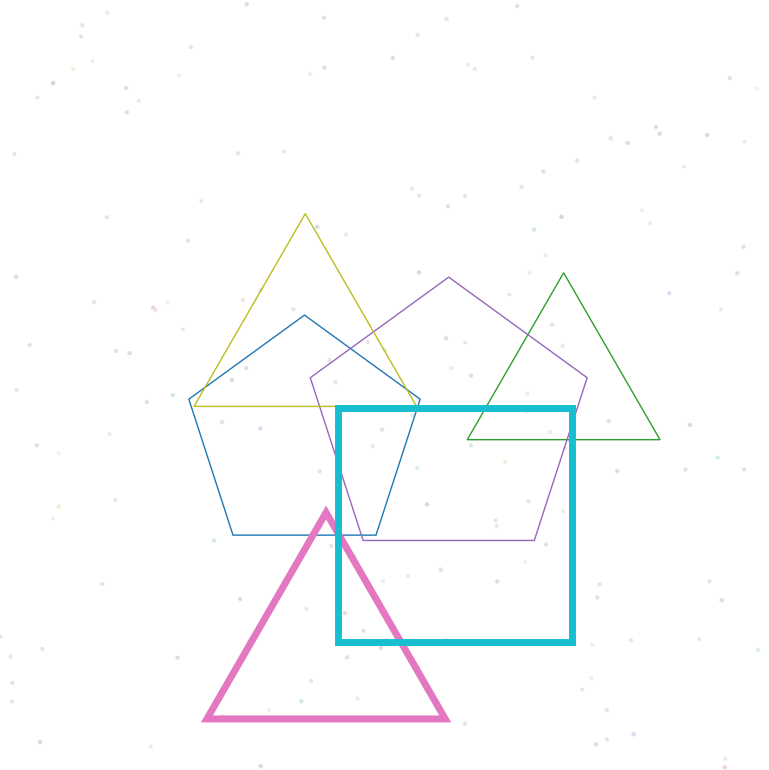[{"shape": "pentagon", "thickness": 0.5, "radius": 0.79, "center": [0.395, 0.433]}, {"shape": "triangle", "thickness": 0.5, "radius": 0.72, "center": [0.732, 0.501]}, {"shape": "pentagon", "thickness": 0.5, "radius": 0.95, "center": [0.583, 0.451]}, {"shape": "triangle", "thickness": 2.5, "radius": 0.89, "center": [0.423, 0.156]}, {"shape": "triangle", "thickness": 0.5, "radius": 0.83, "center": [0.396, 0.556]}, {"shape": "square", "thickness": 2.5, "radius": 0.76, "center": [0.591, 0.318]}]